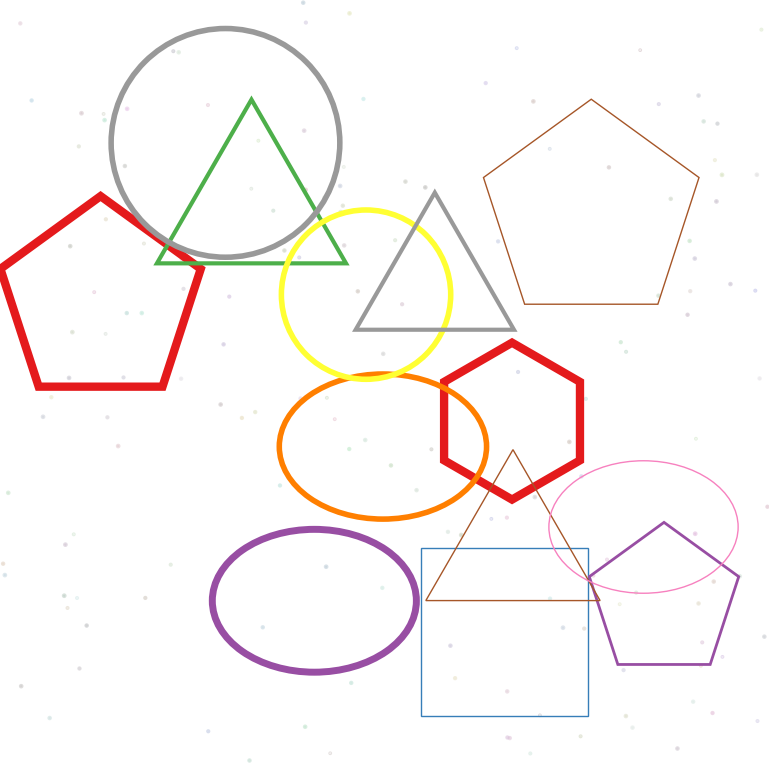[{"shape": "pentagon", "thickness": 3, "radius": 0.68, "center": [0.131, 0.609]}, {"shape": "hexagon", "thickness": 3, "radius": 0.51, "center": [0.665, 0.453]}, {"shape": "square", "thickness": 0.5, "radius": 0.54, "center": [0.655, 0.179]}, {"shape": "triangle", "thickness": 1.5, "radius": 0.71, "center": [0.327, 0.729]}, {"shape": "pentagon", "thickness": 1, "radius": 0.51, "center": [0.862, 0.22]}, {"shape": "oval", "thickness": 2.5, "radius": 0.66, "center": [0.408, 0.22]}, {"shape": "oval", "thickness": 2, "radius": 0.67, "center": [0.497, 0.42]}, {"shape": "circle", "thickness": 2, "radius": 0.55, "center": [0.475, 0.617]}, {"shape": "triangle", "thickness": 0.5, "radius": 0.65, "center": [0.666, 0.285]}, {"shape": "pentagon", "thickness": 0.5, "radius": 0.74, "center": [0.768, 0.724]}, {"shape": "oval", "thickness": 0.5, "radius": 0.61, "center": [0.836, 0.316]}, {"shape": "circle", "thickness": 2, "radius": 0.74, "center": [0.293, 0.814]}, {"shape": "triangle", "thickness": 1.5, "radius": 0.59, "center": [0.565, 0.631]}]